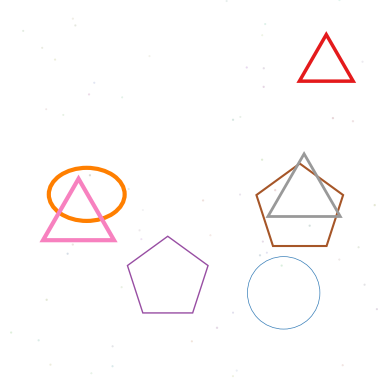[{"shape": "triangle", "thickness": 2.5, "radius": 0.4, "center": [0.847, 0.83]}, {"shape": "circle", "thickness": 0.5, "radius": 0.47, "center": [0.737, 0.239]}, {"shape": "pentagon", "thickness": 1, "radius": 0.55, "center": [0.436, 0.276]}, {"shape": "oval", "thickness": 3, "radius": 0.49, "center": [0.225, 0.495]}, {"shape": "pentagon", "thickness": 1.5, "radius": 0.59, "center": [0.779, 0.457]}, {"shape": "triangle", "thickness": 3, "radius": 0.53, "center": [0.204, 0.429]}, {"shape": "triangle", "thickness": 2, "radius": 0.54, "center": [0.79, 0.492]}]